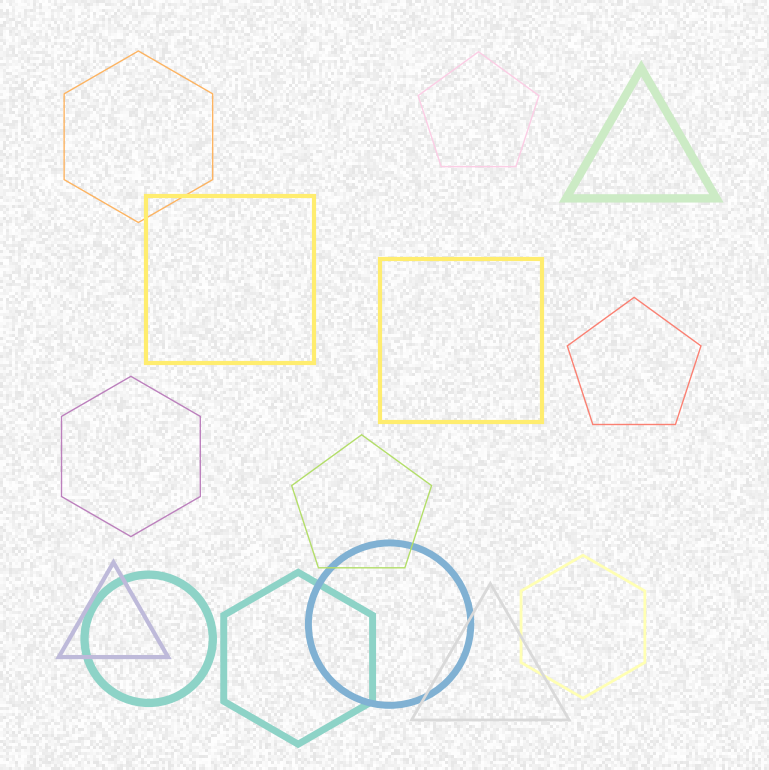[{"shape": "hexagon", "thickness": 2.5, "radius": 0.56, "center": [0.387, 0.145]}, {"shape": "circle", "thickness": 3, "radius": 0.42, "center": [0.193, 0.17]}, {"shape": "hexagon", "thickness": 1, "radius": 0.46, "center": [0.757, 0.186]}, {"shape": "triangle", "thickness": 1.5, "radius": 0.41, "center": [0.147, 0.188]}, {"shape": "pentagon", "thickness": 0.5, "radius": 0.46, "center": [0.824, 0.523]}, {"shape": "circle", "thickness": 2.5, "radius": 0.53, "center": [0.506, 0.189]}, {"shape": "hexagon", "thickness": 0.5, "radius": 0.56, "center": [0.18, 0.822]}, {"shape": "pentagon", "thickness": 0.5, "radius": 0.48, "center": [0.47, 0.34]}, {"shape": "pentagon", "thickness": 0.5, "radius": 0.41, "center": [0.621, 0.85]}, {"shape": "triangle", "thickness": 1, "radius": 0.59, "center": [0.637, 0.124]}, {"shape": "hexagon", "thickness": 0.5, "radius": 0.52, "center": [0.17, 0.407]}, {"shape": "triangle", "thickness": 3, "radius": 0.56, "center": [0.833, 0.799]}, {"shape": "square", "thickness": 1.5, "radius": 0.54, "center": [0.299, 0.637]}, {"shape": "square", "thickness": 1.5, "radius": 0.53, "center": [0.599, 0.558]}]